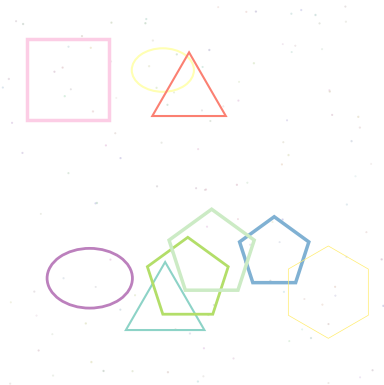[{"shape": "triangle", "thickness": 1.5, "radius": 0.59, "center": [0.429, 0.202]}, {"shape": "oval", "thickness": 1.5, "radius": 0.4, "center": [0.423, 0.818]}, {"shape": "triangle", "thickness": 1.5, "radius": 0.55, "center": [0.491, 0.754]}, {"shape": "pentagon", "thickness": 2.5, "radius": 0.47, "center": [0.712, 0.342]}, {"shape": "pentagon", "thickness": 2, "radius": 0.55, "center": [0.488, 0.273]}, {"shape": "square", "thickness": 2.5, "radius": 0.53, "center": [0.176, 0.793]}, {"shape": "oval", "thickness": 2, "radius": 0.55, "center": [0.233, 0.277]}, {"shape": "pentagon", "thickness": 2.5, "radius": 0.58, "center": [0.55, 0.34]}, {"shape": "hexagon", "thickness": 0.5, "radius": 0.6, "center": [0.853, 0.241]}]